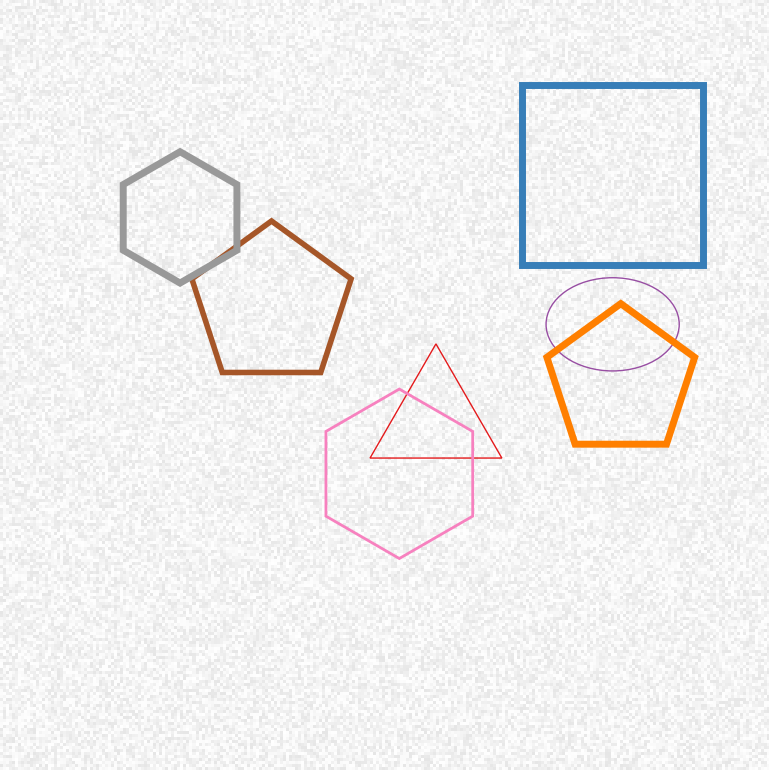[{"shape": "triangle", "thickness": 0.5, "radius": 0.49, "center": [0.566, 0.455]}, {"shape": "square", "thickness": 2.5, "radius": 0.59, "center": [0.795, 0.773]}, {"shape": "oval", "thickness": 0.5, "radius": 0.43, "center": [0.796, 0.579]}, {"shape": "pentagon", "thickness": 2.5, "radius": 0.5, "center": [0.806, 0.505]}, {"shape": "pentagon", "thickness": 2, "radius": 0.54, "center": [0.353, 0.604]}, {"shape": "hexagon", "thickness": 1, "radius": 0.55, "center": [0.519, 0.385]}, {"shape": "hexagon", "thickness": 2.5, "radius": 0.43, "center": [0.234, 0.718]}]